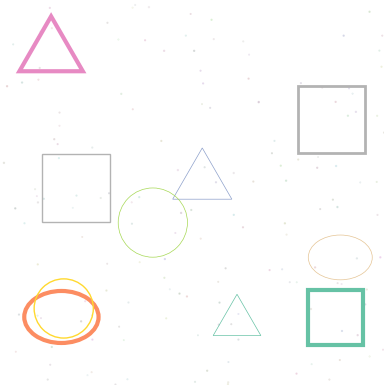[{"shape": "triangle", "thickness": 0.5, "radius": 0.36, "center": [0.616, 0.164]}, {"shape": "square", "thickness": 3, "radius": 0.36, "center": [0.87, 0.176]}, {"shape": "oval", "thickness": 3, "radius": 0.48, "center": [0.16, 0.177]}, {"shape": "triangle", "thickness": 0.5, "radius": 0.44, "center": [0.525, 0.527]}, {"shape": "triangle", "thickness": 3, "radius": 0.48, "center": [0.133, 0.863]}, {"shape": "circle", "thickness": 0.5, "radius": 0.45, "center": [0.397, 0.422]}, {"shape": "circle", "thickness": 1, "radius": 0.38, "center": [0.166, 0.199]}, {"shape": "oval", "thickness": 0.5, "radius": 0.42, "center": [0.884, 0.331]}, {"shape": "square", "thickness": 1, "radius": 0.44, "center": [0.197, 0.512]}, {"shape": "square", "thickness": 2, "radius": 0.44, "center": [0.86, 0.69]}]